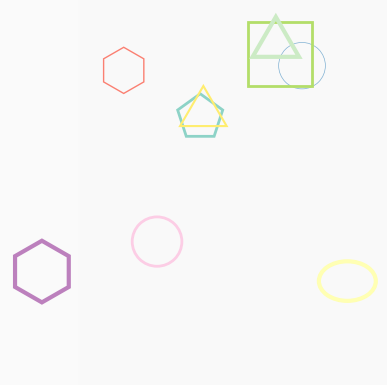[{"shape": "pentagon", "thickness": 2, "radius": 0.31, "center": [0.517, 0.695]}, {"shape": "oval", "thickness": 3, "radius": 0.37, "center": [0.896, 0.27]}, {"shape": "hexagon", "thickness": 1, "radius": 0.3, "center": [0.319, 0.817]}, {"shape": "circle", "thickness": 0.5, "radius": 0.3, "center": [0.779, 0.829]}, {"shape": "square", "thickness": 2, "radius": 0.41, "center": [0.722, 0.859]}, {"shape": "circle", "thickness": 2, "radius": 0.32, "center": [0.405, 0.373]}, {"shape": "hexagon", "thickness": 3, "radius": 0.4, "center": [0.108, 0.295]}, {"shape": "triangle", "thickness": 3, "radius": 0.35, "center": [0.712, 0.887]}, {"shape": "triangle", "thickness": 1.5, "radius": 0.35, "center": [0.525, 0.707]}]